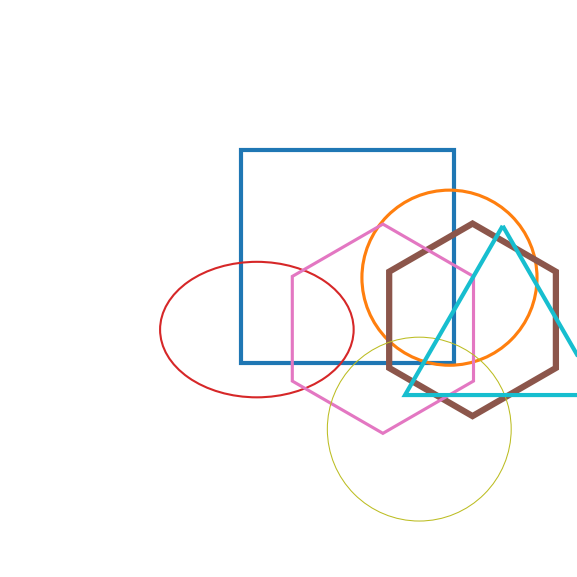[{"shape": "square", "thickness": 2, "radius": 0.92, "center": [0.601, 0.555]}, {"shape": "circle", "thickness": 1.5, "radius": 0.76, "center": [0.778, 0.518]}, {"shape": "oval", "thickness": 1, "radius": 0.84, "center": [0.445, 0.428]}, {"shape": "hexagon", "thickness": 3, "radius": 0.83, "center": [0.818, 0.445]}, {"shape": "hexagon", "thickness": 1.5, "radius": 0.91, "center": [0.663, 0.43]}, {"shape": "circle", "thickness": 0.5, "radius": 0.8, "center": [0.726, 0.256]}, {"shape": "triangle", "thickness": 2, "radius": 0.98, "center": [0.87, 0.413]}]